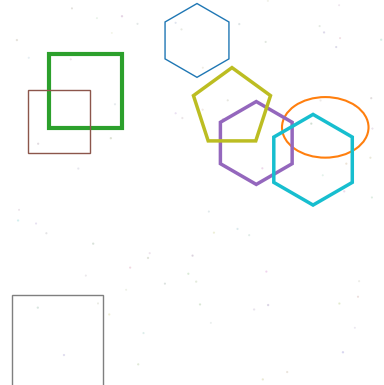[{"shape": "hexagon", "thickness": 1, "radius": 0.48, "center": [0.512, 0.895]}, {"shape": "oval", "thickness": 1.5, "radius": 0.56, "center": [0.845, 0.669]}, {"shape": "square", "thickness": 3, "radius": 0.48, "center": [0.222, 0.763]}, {"shape": "hexagon", "thickness": 2.5, "radius": 0.54, "center": [0.666, 0.629]}, {"shape": "square", "thickness": 1, "radius": 0.41, "center": [0.153, 0.684]}, {"shape": "square", "thickness": 1, "radius": 0.59, "center": [0.15, 0.115]}, {"shape": "pentagon", "thickness": 2.5, "radius": 0.53, "center": [0.603, 0.719]}, {"shape": "hexagon", "thickness": 2.5, "radius": 0.59, "center": [0.813, 0.585]}]